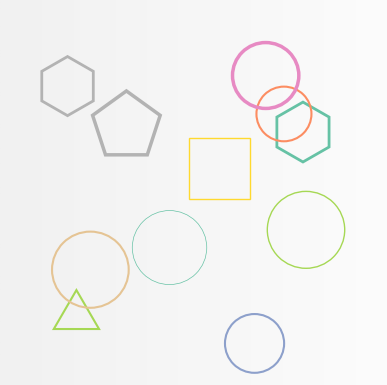[{"shape": "hexagon", "thickness": 2, "radius": 0.39, "center": [0.782, 0.657]}, {"shape": "circle", "thickness": 0.5, "radius": 0.48, "center": [0.437, 0.357]}, {"shape": "circle", "thickness": 1.5, "radius": 0.35, "center": [0.733, 0.704]}, {"shape": "circle", "thickness": 1.5, "radius": 0.38, "center": [0.657, 0.108]}, {"shape": "circle", "thickness": 2.5, "radius": 0.43, "center": [0.686, 0.804]}, {"shape": "circle", "thickness": 1, "radius": 0.5, "center": [0.79, 0.403]}, {"shape": "triangle", "thickness": 1.5, "radius": 0.34, "center": [0.197, 0.179]}, {"shape": "square", "thickness": 1, "radius": 0.4, "center": [0.567, 0.561]}, {"shape": "circle", "thickness": 1.5, "radius": 0.49, "center": [0.233, 0.299]}, {"shape": "pentagon", "thickness": 2.5, "radius": 0.46, "center": [0.326, 0.672]}, {"shape": "hexagon", "thickness": 2, "radius": 0.38, "center": [0.174, 0.776]}]